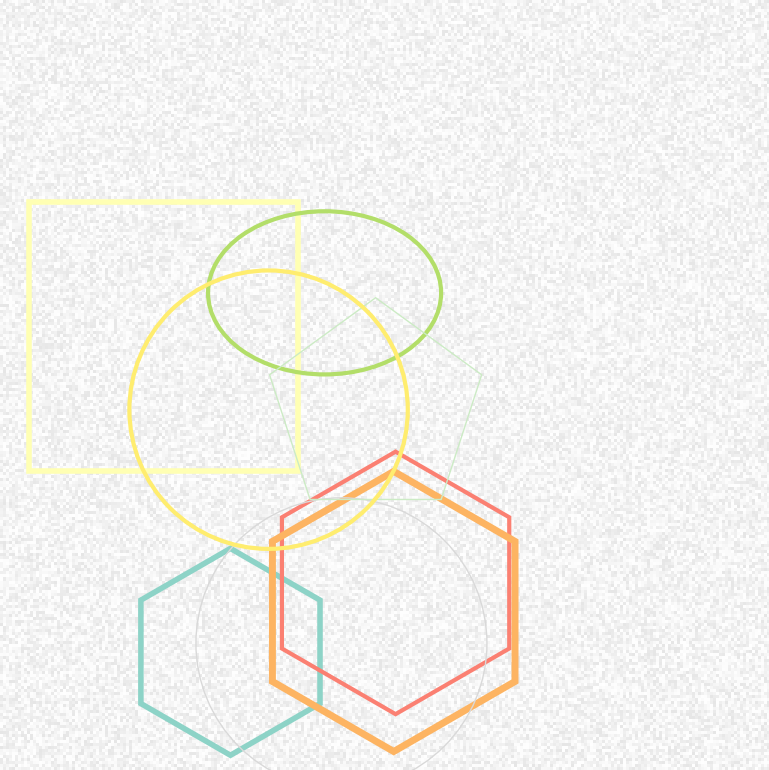[{"shape": "hexagon", "thickness": 2, "radius": 0.67, "center": [0.299, 0.153]}, {"shape": "square", "thickness": 2, "radius": 0.87, "center": [0.212, 0.563]}, {"shape": "hexagon", "thickness": 1.5, "radius": 0.85, "center": [0.514, 0.243]}, {"shape": "hexagon", "thickness": 2.5, "radius": 0.91, "center": [0.511, 0.206]}, {"shape": "oval", "thickness": 1.5, "radius": 0.76, "center": [0.422, 0.62]}, {"shape": "circle", "thickness": 0.5, "radius": 0.94, "center": [0.443, 0.165]}, {"shape": "pentagon", "thickness": 0.5, "radius": 0.72, "center": [0.488, 0.469]}, {"shape": "circle", "thickness": 1.5, "radius": 0.9, "center": [0.349, 0.468]}]